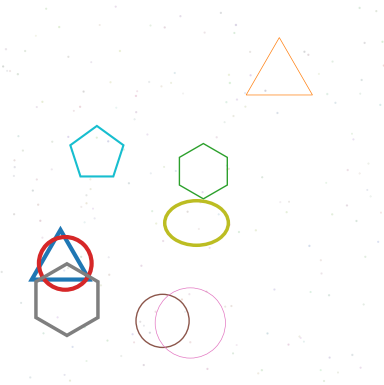[{"shape": "triangle", "thickness": 3, "radius": 0.43, "center": [0.157, 0.317]}, {"shape": "triangle", "thickness": 0.5, "radius": 0.5, "center": [0.725, 0.803]}, {"shape": "hexagon", "thickness": 1, "radius": 0.36, "center": [0.528, 0.555]}, {"shape": "circle", "thickness": 3, "radius": 0.34, "center": [0.169, 0.316]}, {"shape": "circle", "thickness": 1, "radius": 0.34, "center": [0.422, 0.167]}, {"shape": "circle", "thickness": 0.5, "radius": 0.46, "center": [0.494, 0.161]}, {"shape": "hexagon", "thickness": 2.5, "radius": 0.46, "center": [0.174, 0.222]}, {"shape": "oval", "thickness": 2.5, "radius": 0.41, "center": [0.51, 0.421]}, {"shape": "pentagon", "thickness": 1.5, "radius": 0.36, "center": [0.252, 0.6]}]